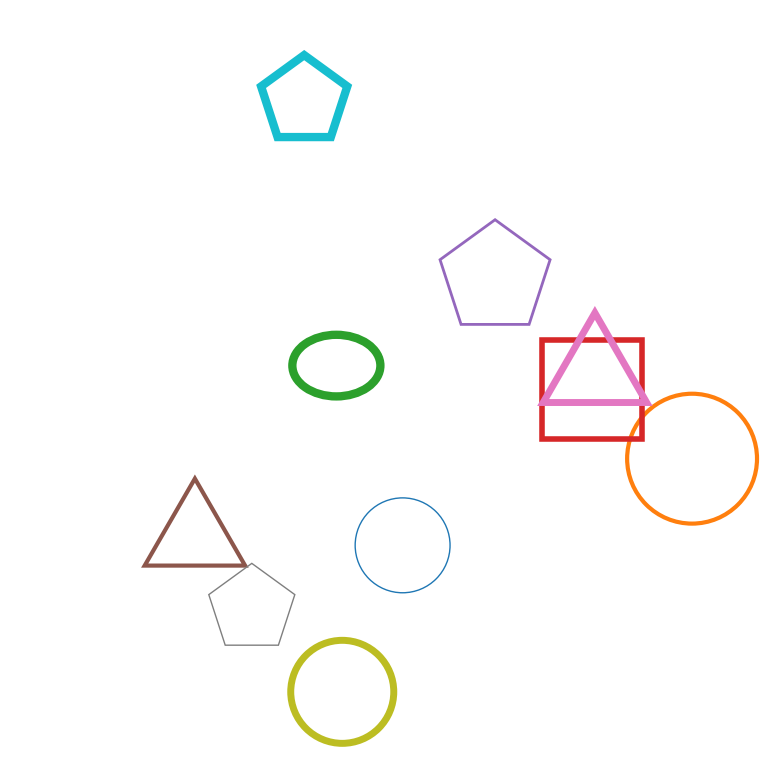[{"shape": "circle", "thickness": 0.5, "radius": 0.31, "center": [0.523, 0.292]}, {"shape": "circle", "thickness": 1.5, "radius": 0.42, "center": [0.899, 0.404]}, {"shape": "oval", "thickness": 3, "radius": 0.29, "center": [0.437, 0.525]}, {"shape": "square", "thickness": 2, "radius": 0.32, "center": [0.769, 0.494]}, {"shape": "pentagon", "thickness": 1, "radius": 0.38, "center": [0.643, 0.639]}, {"shape": "triangle", "thickness": 1.5, "radius": 0.38, "center": [0.253, 0.303]}, {"shape": "triangle", "thickness": 2.5, "radius": 0.39, "center": [0.773, 0.516]}, {"shape": "pentagon", "thickness": 0.5, "radius": 0.29, "center": [0.327, 0.21]}, {"shape": "circle", "thickness": 2.5, "radius": 0.33, "center": [0.444, 0.102]}, {"shape": "pentagon", "thickness": 3, "radius": 0.29, "center": [0.395, 0.87]}]